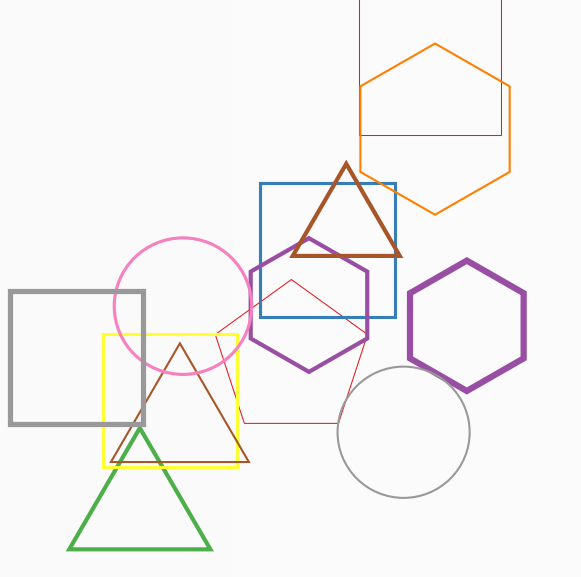[{"shape": "square", "thickness": 0.5, "radius": 0.61, "center": [0.74, 0.887]}, {"shape": "pentagon", "thickness": 0.5, "radius": 0.69, "center": [0.501, 0.377]}, {"shape": "square", "thickness": 1.5, "radius": 0.58, "center": [0.563, 0.566]}, {"shape": "triangle", "thickness": 2, "radius": 0.7, "center": [0.241, 0.118]}, {"shape": "hexagon", "thickness": 2, "radius": 0.58, "center": [0.532, 0.471]}, {"shape": "hexagon", "thickness": 3, "radius": 0.56, "center": [0.803, 0.435]}, {"shape": "hexagon", "thickness": 1, "radius": 0.74, "center": [0.748, 0.776]}, {"shape": "square", "thickness": 1.5, "radius": 0.57, "center": [0.292, 0.306]}, {"shape": "triangle", "thickness": 1, "radius": 0.69, "center": [0.31, 0.268]}, {"shape": "triangle", "thickness": 2, "radius": 0.53, "center": [0.596, 0.609]}, {"shape": "circle", "thickness": 1.5, "radius": 0.59, "center": [0.315, 0.469]}, {"shape": "square", "thickness": 2.5, "radius": 0.57, "center": [0.132, 0.38]}, {"shape": "circle", "thickness": 1, "radius": 0.57, "center": [0.694, 0.251]}]